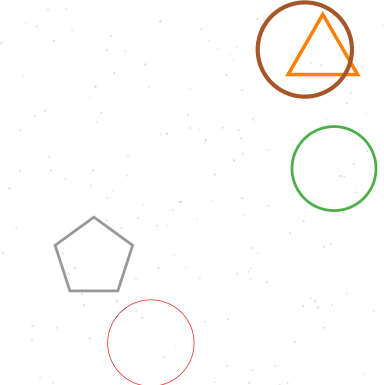[{"shape": "circle", "thickness": 0.5, "radius": 0.56, "center": [0.392, 0.109]}, {"shape": "circle", "thickness": 2, "radius": 0.55, "center": [0.868, 0.562]}, {"shape": "triangle", "thickness": 2.5, "radius": 0.52, "center": [0.839, 0.858]}, {"shape": "circle", "thickness": 3, "radius": 0.61, "center": [0.792, 0.871]}, {"shape": "pentagon", "thickness": 2, "radius": 0.53, "center": [0.244, 0.33]}]